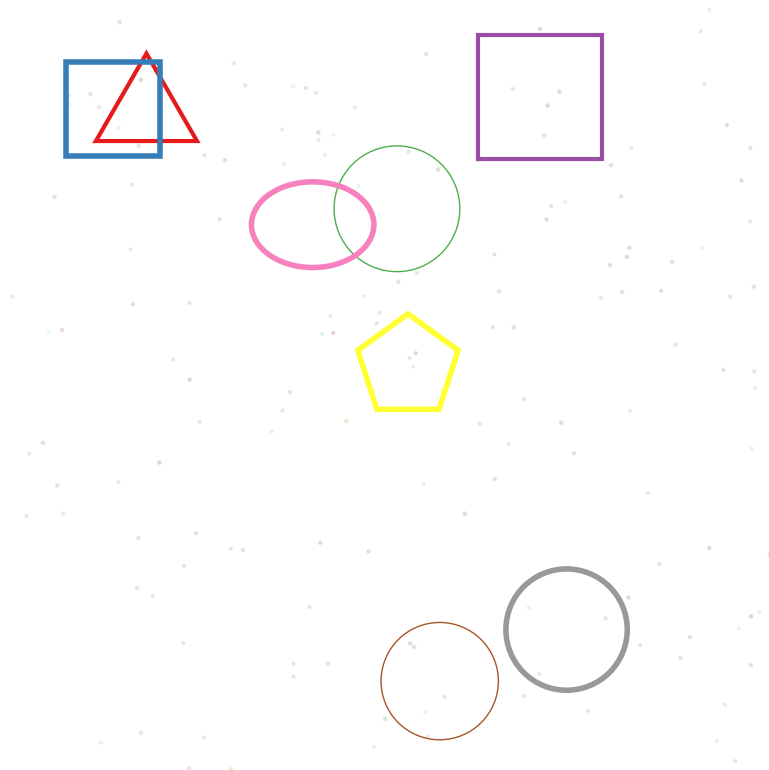[{"shape": "triangle", "thickness": 1.5, "radius": 0.38, "center": [0.19, 0.855]}, {"shape": "square", "thickness": 2, "radius": 0.3, "center": [0.147, 0.859]}, {"shape": "circle", "thickness": 0.5, "radius": 0.41, "center": [0.516, 0.729]}, {"shape": "square", "thickness": 1.5, "radius": 0.4, "center": [0.702, 0.874]}, {"shape": "pentagon", "thickness": 2, "radius": 0.34, "center": [0.53, 0.524]}, {"shape": "circle", "thickness": 0.5, "radius": 0.38, "center": [0.571, 0.115]}, {"shape": "oval", "thickness": 2, "radius": 0.4, "center": [0.406, 0.708]}, {"shape": "circle", "thickness": 2, "radius": 0.39, "center": [0.736, 0.182]}]